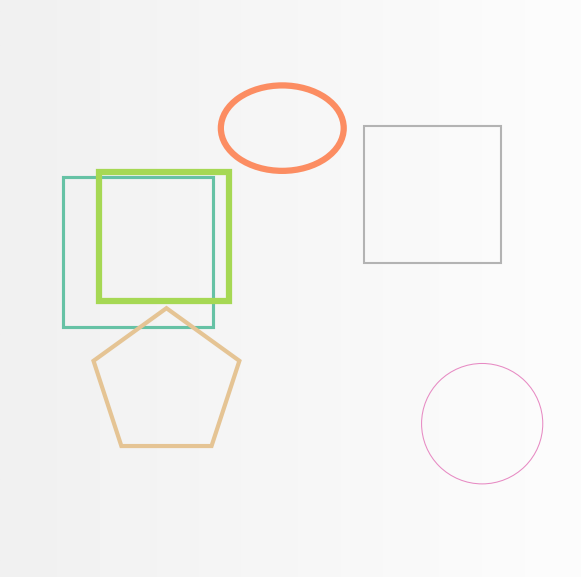[{"shape": "square", "thickness": 1.5, "radius": 0.65, "center": [0.238, 0.563]}, {"shape": "oval", "thickness": 3, "radius": 0.53, "center": [0.486, 0.777]}, {"shape": "circle", "thickness": 0.5, "radius": 0.52, "center": [0.83, 0.265]}, {"shape": "square", "thickness": 3, "radius": 0.56, "center": [0.283, 0.589]}, {"shape": "pentagon", "thickness": 2, "radius": 0.66, "center": [0.286, 0.334]}, {"shape": "square", "thickness": 1, "radius": 0.59, "center": [0.744, 0.662]}]